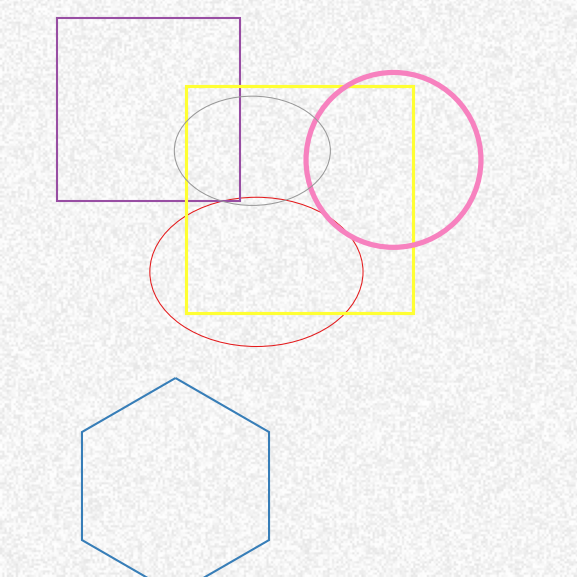[{"shape": "oval", "thickness": 0.5, "radius": 0.92, "center": [0.444, 0.528]}, {"shape": "hexagon", "thickness": 1, "radius": 0.94, "center": [0.304, 0.158]}, {"shape": "square", "thickness": 1, "radius": 0.79, "center": [0.257, 0.809]}, {"shape": "square", "thickness": 1.5, "radius": 0.98, "center": [0.519, 0.654]}, {"shape": "circle", "thickness": 2.5, "radius": 0.76, "center": [0.681, 0.722]}, {"shape": "oval", "thickness": 0.5, "radius": 0.68, "center": [0.437, 0.738]}]